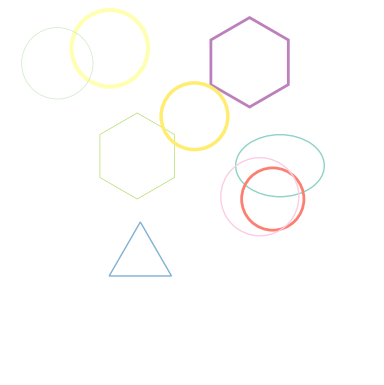[{"shape": "oval", "thickness": 1, "radius": 0.58, "center": [0.727, 0.57]}, {"shape": "circle", "thickness": 3, "radius": 0.5, "center": [0.285, 0.875]}, {"shape": "circle", "thickness": 2, "radius": 0.4, "center": [0.708, 0.483]}, {"shape": "triangle", "thickness": 1, "radius": 0.47, "center": [0.364, 0.33]}, {"shape": "hexagon", "thickness": 0.5, "radius": 0.56, "center": [0.356, 0.595]}, {"shape": "circle", "thickness": 1, "radius": 0.51, "center": [0.675, 0.489]}, {"shape": "hexagon", "thickness": 2, "radius": 0.58, "center": [0.648, 0.838]}, {"shape": "circle", "thickness": 0.5, "radius": 0.46, "center": [0.149, 0.836]}, {"shape": "circle", "thickness": 2.5, "radius": 0.43, "center": [0.505, 0.698]}]